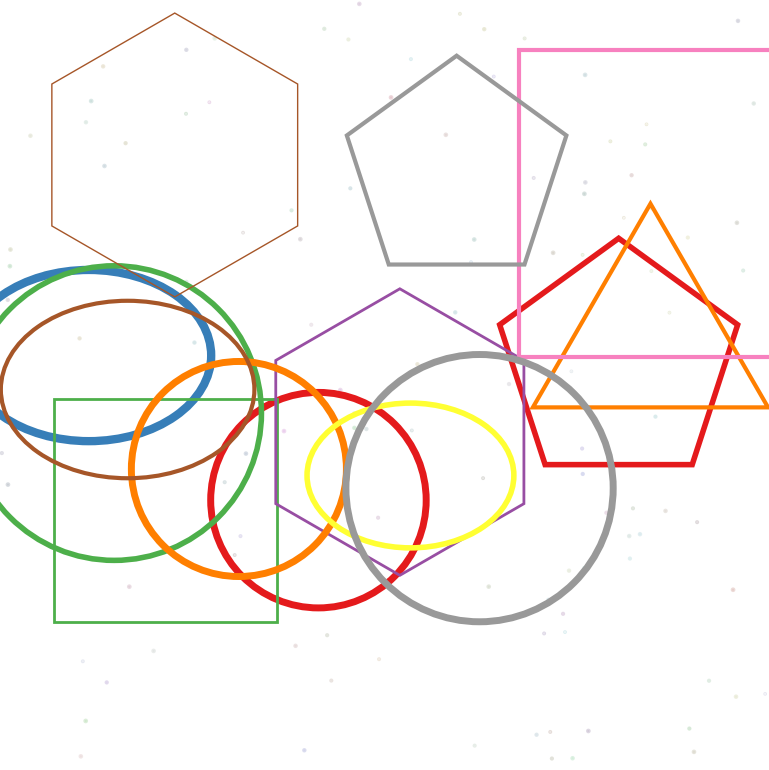[{"shape": "pentagon", "thickness": 2, "radius": 0.81, "center": [0.803, 0.528]}, {"shape": "circle", "thickness": 2.5, "radius": 0.7, "center": [0.414, 0.35]}, {"shape": "oval", "thickness": 3, "radius": 0.79, "center": [0.115, 0.538]}, {"shape": "circle", "thickness": 2, "radius": 0.96, "center": [0.148, 0.464]}, {"shape": "square", "thickness": 1, "radius": 0.72, "center": [0.215, 0.337]}, {"shape": "hexagon", "thickness": 1, "radius": 0.93, "center": [0.519, 0.439]}, {"shape": "triangle", "thickness": 1.5, "radius": 0.88, "center": [0.845, 0.559]}, {"shape": "circle", "thickness": 2.5, "radius": 0.7, "center": [0.31, 0.391]}, {"shape": "oval", "thickness": 2, "radius": 0.67, "center": [0.533, 0.382]}, {"shape": "oval", "thickness": 1.5, "radius": 0.82, "center": [0.166, 0.494]}, {"shape": "hexagon", "thickness": 0.5, "radius": 0.92, "center": [0.227, 0.799]}, {"shape": "square", "thickness": 1.5, "radius": 1.0, "center": [0.873, 0.736]}, {"shape": "pentagon", "thickness": 1.5, "radius": 0.75, "center": [0.593, 0.778]}, {"shape": "circle", "thickness": 2.5, "radius": 0.87, "center": [0.623, 0.366]}]